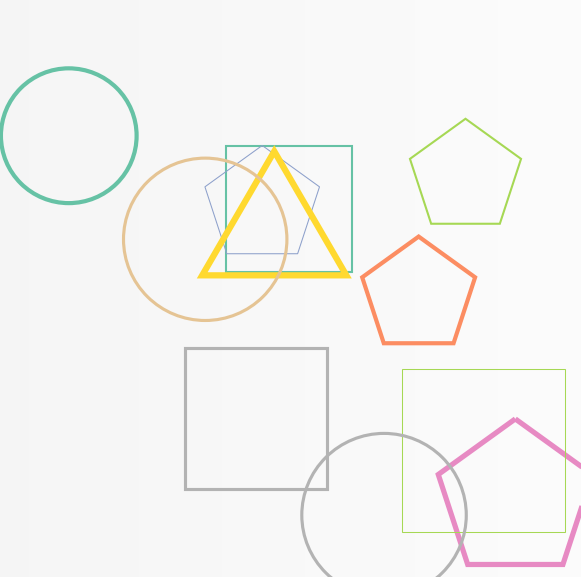[{"shape": "square", "thickness": 1, "radius": 0.54, "center": [0.497, 0.638]}, {"shape": "circle", "thickness": 2, "radius": 0.58, "center": [0.118, 0.764]}, {"shape": "pentagon", "thickness": 2, "radius": 0.51, "center": [0.72, 0.487]}, {"shape": "pentagon", "thickness": 0.5, "radius": 0.52, "center": [0.451, 0.644]}, {"shape": "pentagon", "thickness": 2.5, "radius": 0.7, "center": [0.887, 0.134]}, {"shape": "pentagon", "thickness": 1, "radius": 0.5, "center": [0.801, 0.693]}, {"shape": "square", "thickness": 0.5, "radius": 0.7, "center": [0.832, 0.219]}, {"shape": "triangle", "thickness": 3, "radius": 0.72, "center": [0.472, 0.594]}, {"shape": "circle", "thickness": 1.5, "radius": 0.7, "center": [0.353, 0.585]}, {"shape": "square", "thickness": 1.5, "radius": 0.61, "center": [0.441, 0.275]}, {"shape": "circle", "thickness": 1.5, "radius": 0.71, "center": [0.661, 0.107]}]